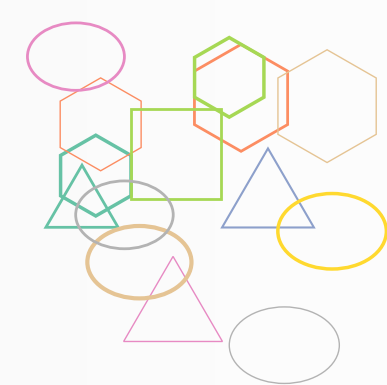[{"shape": "triangle", "thickness": 2, "radius": 0.54, "center": [0.212, 0.463]}, {"shape": "hexagon", "thickness": 2.5, "radius": 0.52, "center": [0.247, 0.544]}, {"shape": "hexagon", "thickness": 2, "radius": 0.69, "center": [0.622, 0.746]}, {"shape": "hexagon", "thickness": 1, "radius": 0.6, "center": [0.26, 0.677]}, {"shape": "triangle", "thickness": 1.5, "radius": 0.68, "center": [0.692, 0.478]}, {"shape": "oval", "thickness": 2, "radius": 0.63, "center": [0.196, 0.853]}, {"shape": "triangle", "thickness": 1, "radius": 0.74, "center": [0.447, 0.187]}, {"shape": "hexagon", "thickness": 2.5, "radius": 0.52, "center": [0.592, 0.799]}, {"shape": "square", "thickness": 2, "radius": 0.58, "center": [0.455, 0.6]}, {"shape": "oval", "thickness": 2.5, "radius": 0.7, "center": [0.857, 0.399]}, {"shape": "oval", "thickness": 3, "radius": 0.67, "center": [0.36, 0.319]}, {"shape": "hexagon", "thickness": 1, "radius": 0.73, "center": [0.844, 0.724]}, {"shape": "oval", "thickness": 2, "radius": 0.63, "center": [0.321, 0.442]}, {"shape": "oval", "thickness": 1, "radius": 0.71, "center": [0.734, 0.103]}]